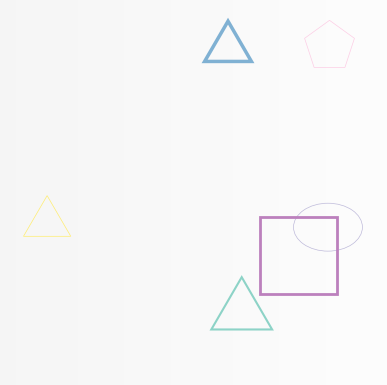[{"shape": "triangle", "thickness": 1.5, "radius": 0.45, "center": [0.624, 0.19]}, {"shape": "oval", "thickness": 0.5, "radius": 0.44, "center": [0.846, 0.41]}, {"shape": "triangle", "thickness": 2.5, "radius": 0.35, "center": [0.588, 0.875]}, {"shape": "pentagon", "thickness": 0.5, "radius": 0.34, "center": [0.85, 0.88]}, {"shape": "square", "thickness": 2, "radius": 0.5, "center": [0.771, 0.337]}, {"shape": "triangle", "thickness": 0.5, "radius": 0.35, "center": [0.122, 0.421]}]